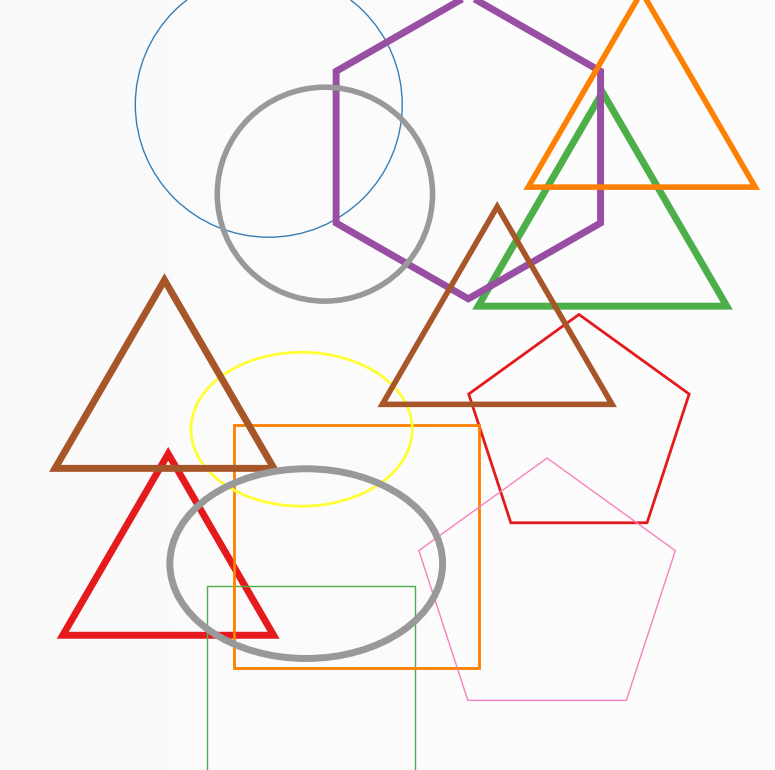[{"shape": "triangle", "thickness": 2.5, "radius": 0.79, "center": [0.217, 0.254]}, {"shape": "pentagon", "thickness": 1, "radius": 0.75, "center": [0.747, 0.442]}, {"shape": "circle", "thickness": 0.5, "radius": 0.86, "center": [0.347, 0.864]}, {"shape": "triangle", "thickness": 2.5, "radius": 0.93, "center": [0.777, 0.695]}, {"shape": "square", "thickness": 0.5, "radius": 0.67, "center": [0.401, 0.105]}, {"shape": "hexagon", "thickness": 2.5, "radius": 0.99, "center": [0.604, 0.809]}, {"shape": "square", "thickness": 1, "radius": 0.79, "center": [0.46, 0.291]}, {"shape": "triangle", "thickness": 2, "radius": 0.85, "center": [0.828, 0.842]}, {"shape": "oval", "thickness": 1, "radius": 0.71, "center": [0.389, 0.443]}, {"shape": "triangle", "thickness": 2.5, "radius": 0.82, "center": [0.212, 0.473]}, {"shape": "triangle", "thickness": 2, "radius": 0.86, "center": [0.642, 0.56]}, {"shape": "pentagon", "thickness": 0.5, "radius": 0.87, "center": [0.706, 0.231]}, {"shape": "circle", "thickness": 2, "radius": 0.69, "center": [0.419, 0.748]}, {"shape": "oval", "thickness": 2.5, "radius": 0.88, "center": [0.395, 0.268]}]